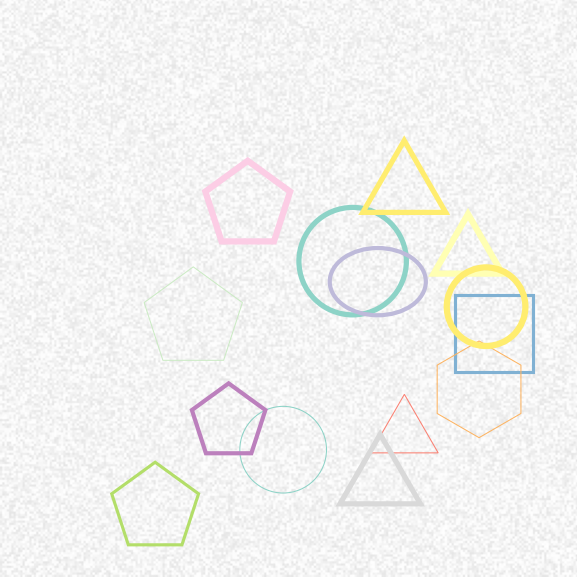[{"shape": "circle", "thickness": 0.5, "radius": 0.38, "center": [0.49, 0.22]}, {"shape": "circle", "thickness": 2.5, "radius": 0.47, "center": [0.611, 0.547]}, {"shape": "triangle", "thickness": 3, "radius": 0.34, "center": [0.81, 0.56]}, {"shape": "oval", "thickness": 2, "radius": 0.42, "center": [0.654, 0.511]}, {"shape": "triangle", "thickness": 0.5, "radius": 0.34, "center": [0.7, 0.249]}, {"shape": "square", "thickness": 1.5, "radius": 0.33, "center": [0.856, 0.422]}, {"shape": "hexagon", "thickness": 0.5, "radius": 0.42, "center": [0.83, 0.325]}, {"shape": "pentagon", "thickness": 1.5, "radius": 0.4, "center": [0.269, 0.12]}, {"shape": "pentagon", "thickness": 3, "radius": 0.39, "center": [0.429, 0.644]}, {"shape": "triangle", "thickness": 2.5, "radius": 0.4, "center": [0.658, 0.167]}, {"shape": "pentagon", "thickness": 2, "radius": 0.33, "center": [0.396, 0.268]}, {"shape": "pentagon", "thickness": 0.5, "radius": 0.45, "center": [0.335, 0.448]}, {"shape": "triangle", "thickness": 2.5, "radius": 0.41, "center": [0.7, 0.673]}, {"shape": "circle", "thickness": 3, "radius": 0.34, "center": [0.842, 0.468]}]